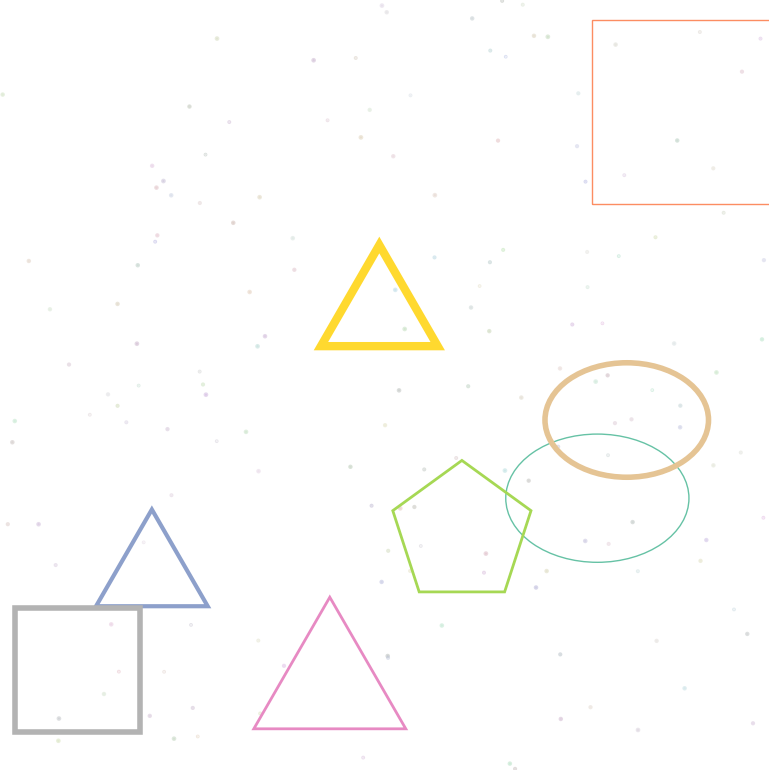[{"shape": "oval", "thickness": 0.5, "radius": 0.59, "center": [0.776, 0.353]}, {"shape": "square", "thickness": 0.5, "radius": 0.6, "center": [0.889, 0.854]}, {"shape": "triangle", "thickness": 1.5, "radius": 0.42, "center": [0.197, 0.255]}, {"shape": "triangle", "thickness": 1, "radius": 0.57, "center": [0.428, 0.11]}, {"shape": "pentagon", "thickness": 1, "radius": 0.47, "center": [0.6, 0.308]}, {"shape": "triangle", "thickness": 3, "radius": 0.44, "center": [0.493, 0.594]}, {"shape": "oval", "thickness": 2, "radius": 0.53, "center": [0.814, 0.455]}, {"shape": "square", "thickness": 2, "radius": 0.4, "center": [0.101, 0.13]}]